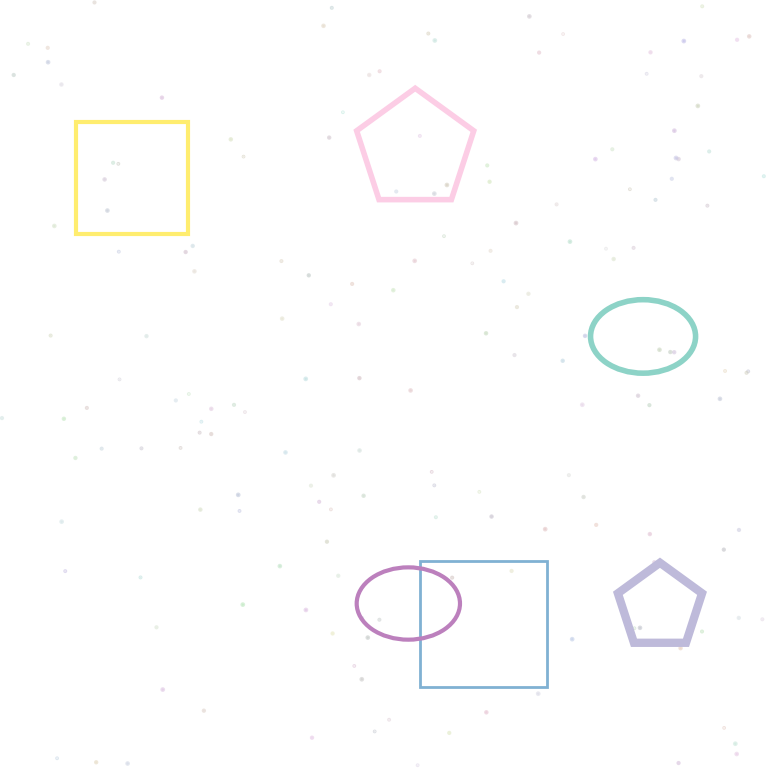[{"shape": "oval", "thickness": 2, "radius": 0.34, "center": [0.835, 0.563]}, {"shape": "pentagon", "thickness": 3, "radius": 0.29, "center": [0.857, 0.212]}, {"shape": "square", "thickness": 1, "radius": 0.41, "center": [0.628, 0.19]}, {"shape": "pentagon", "thickness": 2, "radius": 0.4, "center": [0.539, 0.805]}, {"shape": "oval", "thickness": 1.5, "radius": 0.34, "center": [0.53, 0.216]}, {"shape": "square", "thickness": 1.5, "radius": 0.36, "center": [0.172, 0.769]}]